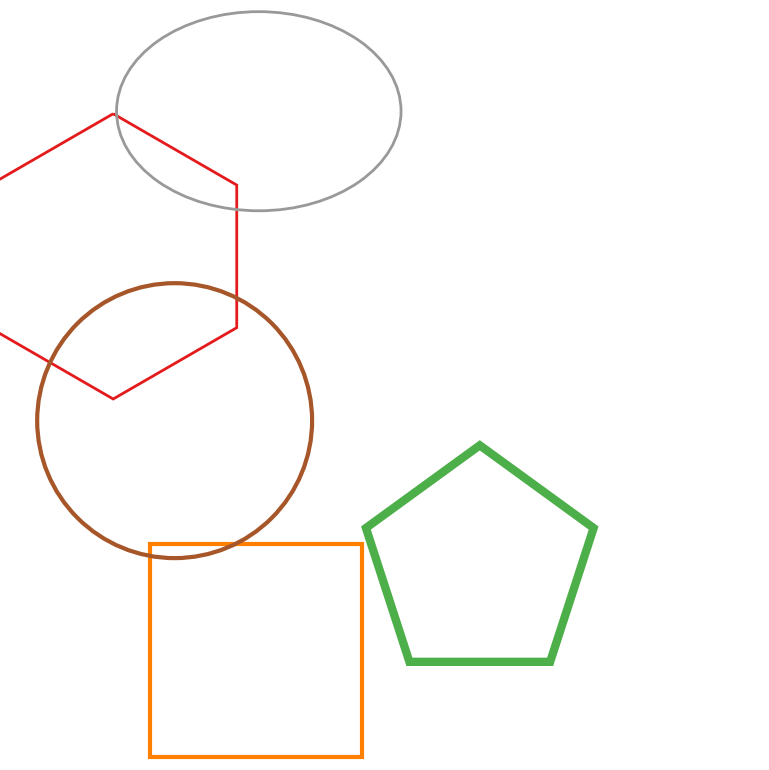[{"shape": "hexagon", "thickness": 1, "radius": 0.93, "center": [0.147, 0.667]}, {"shape": "pentagon", "thickness": 3, "radius": 0.78, "center": [0.623, 0.266]}, {"shape": "square", "thickness": 1.5, "radius": 0.69, "center": [0.333, 0.155]}, {"shape": "circle", "thickness": 1.5, "radius": 0.89, "center": [0.227, 0.454]}, {"shape": "oval", "thickness": 1, "radius": 0.92, "center": [0.336, 0.856]}]